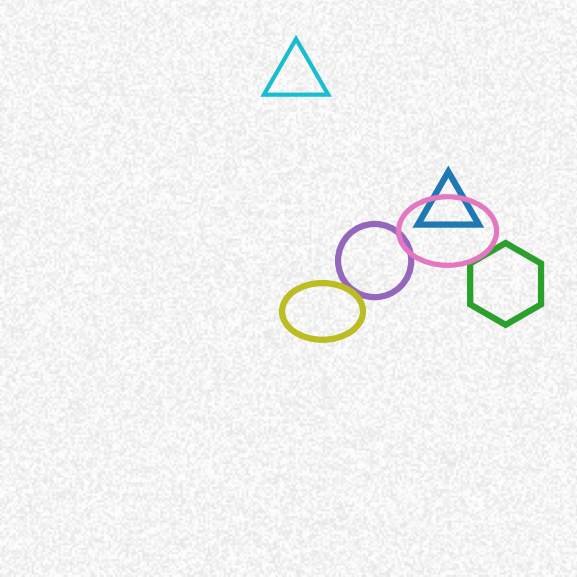[{"shape": "triangle", "thickness": 3, "radius": 0.3, "center": [0.776, 0.641]}, {"shape": "hexagon", "thickness": 3, "radius": 0.35, "center": [0.876, 0.507]}, {"shape": "circle", "thickness": 3, "radius": 0.32, "center": [0.649, 0.548]}, {"shape": "oval", "thickness": 2.5, "radius": 0.42, "center": [0.775, 0.599]}, {"shape": "oval", "thickness": 3, "radius": 0.35, "center": [0.558, 0.46]}, {"shape": "triangle", "thickness": 2, "radius": 0.32, "center": [0.513, 0.867]}]